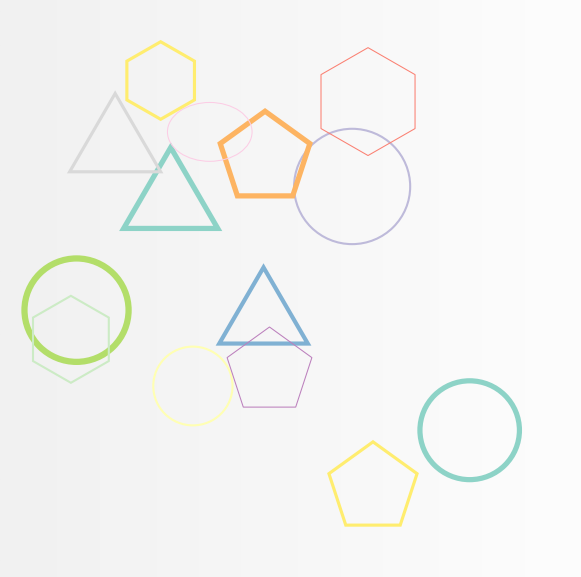[{"shape": "triangle", "thickness": 2.5, "radius": 0.47, "center": [0.294, 0.65]}, {"shape": "circle", "thickness": 2.5, "radius": 0.43, "center": [0.808, 0.254]}, {"shape": "circle", "thickness": 1, "radius": 0.34, "center": [0.332, 0.331]}, {"shape": "circle", "thickness": 1, "radius": 0.5, "center": [0.606, 0.676]}, {"shape": "hexagon", "thickness": 0.5, "radius": 0.47, "center": [0.633, 0.823]}, {"shape": "triangle", "thickness": 2, "radius": 0.44, "center": [0.453, 0.448]}, {"shape": "pentagon", "thickness": 2.5, "radius": 0.41, "center": [0.456, 0.725]}, {"shape": "circle", "thickness": 3, "radius": 0.45, "center": [0.132, 0.462]}, {"shape": "oval", "thickness": 0.5, "radius": 0.36, "center": [0.361, 0.771]}, {"shape": "triangle", "thickness": 1.5, "radius": 0.45, "center": [0.198, 0.747]}, {"shape": "pentagon", "thickness": 0.5, "radius": 0.38, "center": [0.464, 0.356]}, {"shape": "hexagon", "thickness": 1, "radius": 0.38, "center": [0.122, 0.412]}, {"shape": "pentagon", "thickness": 1.5, "radius": 0.4, "center": [0.642, 0.154]}, {"shape": "hexagon", "thickness": 1.5, "radius": 0.34, "center": [0.276, 0.86]}]